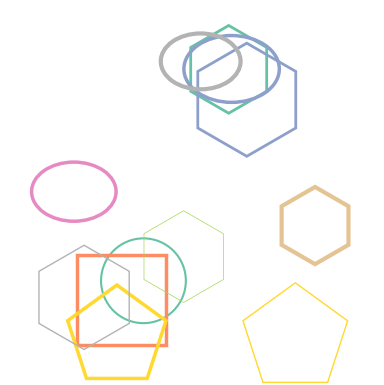[{"shape": "circle", "thickness": 1.5, "radius": 0.55, "center": [0.373, 0.271]}, {"shape": "hexagon", "thickness": 2, "radius": 0.57, "center": [0.594, 0.82]}, {"shape": "square", "thickness": 2.5, "radius": 0.58, "center": [0.316, 0.221]}, {"shape": "oval", "thickness": 2.5, "radius": 0.62, "center": [0.602, 0.821]}, {"shape": "hexagon", "thickness": 2, "radius": 0.73, "center": [0.641, 0.741]}, {"shape": "oval", "thickness": 2.5, "radius": 0.55, "center": [0.192, 0.502]}, {"shape": "hexagon", "thickness": 0.5, "radius": 0.6, "center": [0.477, 0.334]}, {"shape": "pentagon", "thickness": 2.5, "radius": 0.67, "center": [0.304, 0.126]}, {"shape": "pentagon", "thickness": 1, "radius": 0.71, "center": [0.767, 0.122]}, {"shape": "hexagon", "thickness": 3, "radius": 0.5, "center": [0.818, 0.414]}, {"shape": "hexagon", "thickness": 1, "radius": 0.68, "center": [0.218, 0.228]}, {"shape": "oval", "thickness": 3, "radius": 0.52, "center": [0.521, 0.841]}]